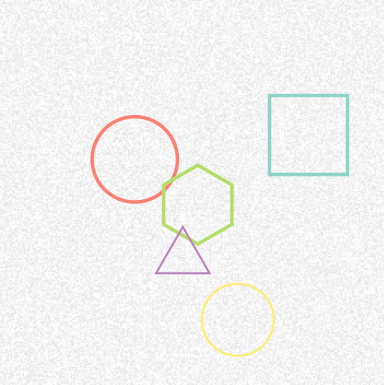[{"shape": "square", "thickness": 2.5, "radius": 0.51, "center": [0.801, 0.651]}, {"shape": "circle", "thickness": 2.5, "radius": 0.55, "center": [0.35, 0.586]}, {"shape": "hexagon", "thickness": 2.5, "radius": 0.51, "center": [0.514, 0.468]}, {"shape": "triangle", "thickness": 1.5, "radius": 0.4, "center": [0.475, 0.33]}, {"shape": "circle", "thickness": 1.5, "radius": 0.47, "center": [0.618, 0.169]}]